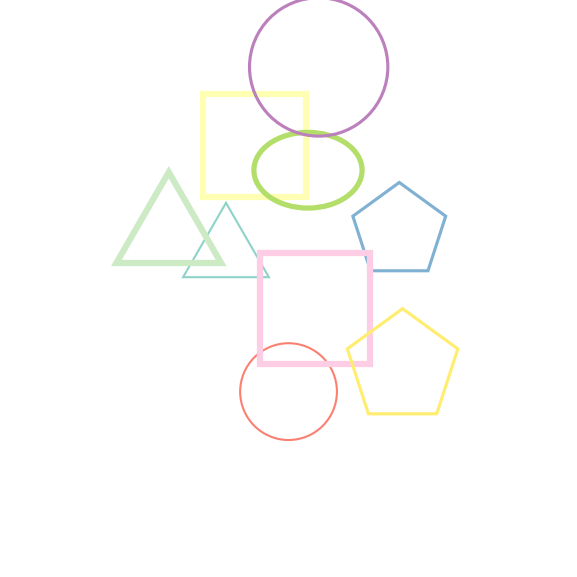[{"shape": "triangle", "thickness": 1, "radius": 0.43, "center": [0.391, 0.562]}, {"shape": "square", "thickness": 3, "radius": 0.45, "center": [0.441, 0.747]}, {"shape": "circle", "thickness": 1, "radius": 0.42, "center": [0.5, 0.321]}, {"shape": "pentagon", "thickness": 1.5, "radius": 0.42, "center": [0.691, 0.599]}, {"shape": "oval", "thickness": 2.5, "radius": 0.47, "center": [0.533, 0.704]}, {"shape": "square", "thickness": 3, "radius": 0.48, "center": [0.546, 0.465]}, {"shape": "circle", "thickness": 1.5, "radius": 0.6, "center": [0.552, 0.883]}, {"shape": "triangle", "thickness": 3, "radius": 0.52, "center": [0.292, 0.596]}, {"shape": "pentagon", "thickness": 1.5, "radius": 0.5, "center": [0.697, 0.364]}]